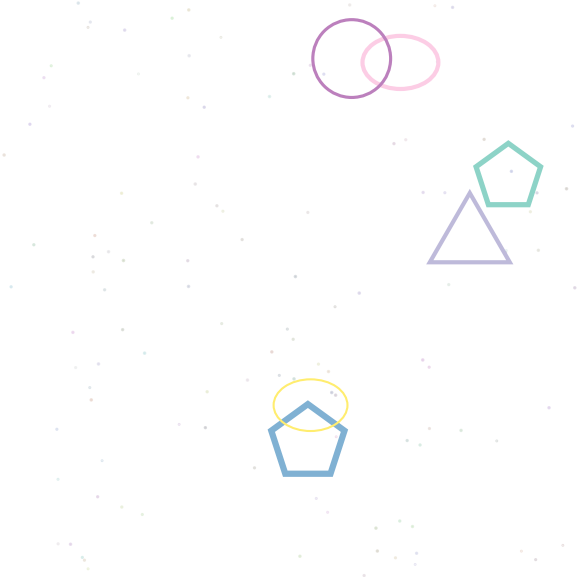[{"shape": "pentagon", "thickness": 2.5, "radius": 0.29, "center": [0.88, 0.692]}, {"shape": "triangle", "thickness": 2, "radius": 0.4, "center": [0.813, 0.585]}, {"shape": "pentagon", "thickness": 3, "radius": 0.33, "center": [0.533, 0.233]}, {"shape": "oval", "thickness": 2, "radius": 0.33, "center": [0.693, 0.891]}, {"shape": "circle", "thickness": 1.5, "radius": 0.34, "center": [0.609, 0.898]}, {"shape": "oval", "thickness": 1, "radius": 0.32, "center": [0.538, 0.298]}]